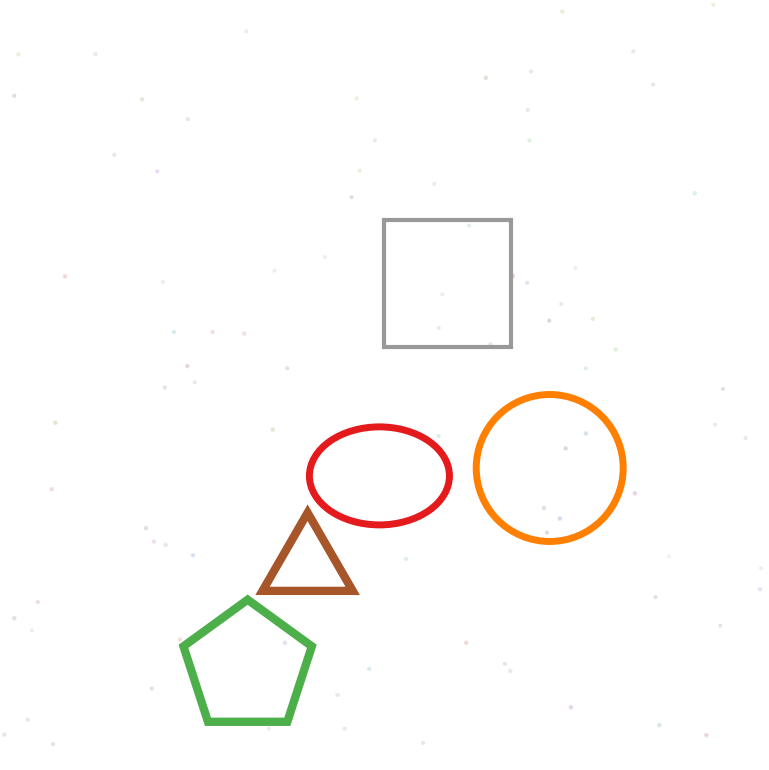[{"shape": "oval", "thickness": 2.5, "radius": 0.45, "center": [0.493, 0.382]}, {"shape": "pentagon", "thickness": 3, "radius": 0.44, "center": [0.322, 0.134]}, {"shape": "circle", "thickness": 2.5, "radius": 0.48, "center": [0.714, 0.392]}, {"shape": "triangle", "thickness": 3, "radius": 0.34, "center": [0.399, 0.266]}, {"shape": "square", "thickness": 1.5, "radius": 0.41, "center": [0.582, 0.631]}]